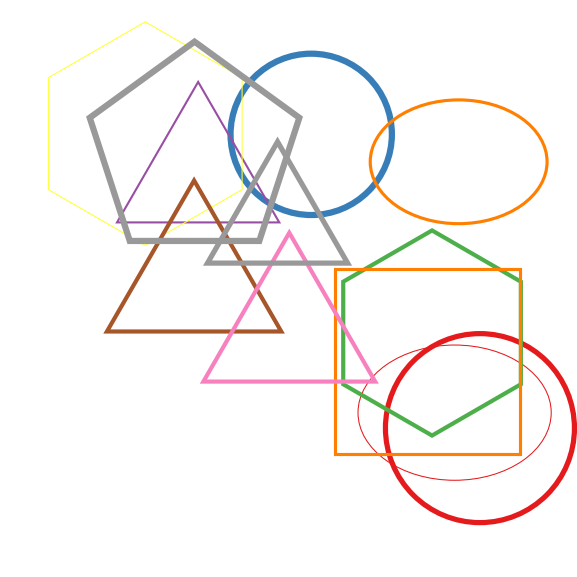[{"shape": "circle", "thickness": 2.5, "radius": 0.82, "center": [0.831, 0.258]}, {"shape": "oval", "thickness": 0.5, "radius": 0.84, "center": [0.787, 0.285]}, {"shape": "circle", "thickness": 3, "radius": 0.7, "center": [0.539, 0.766]}, {"shape": "hexagon", "thickness": 2, "radius": 0.89, "center": [0.748, 0.423]}, {"shape": "triangle", "thickness": 1, "radius": 0.81, "center": [0.343, 0.695]}, {"shape": "oval", "thickness": 1.5, "radius": 0.77, "center": [0.794, 0.719]}, {"shape": "square", "thickness": 1.5, "radius": 0.8, "center": [0.74, 0.373]}, {"shape": "hexagon", "thickness": 0.5, "radius": 0.97, "center": [0.251, 0.768]}, {"shape": "triangle", "thickness": 2, "radius": 0.87, "center": [0.336, 0.512]}, {"shape": "triangle", "thickness": 2, "radius": 0.86, "center": [0.501, 0.424]}, {"shape": "pentagon", "thickness": 3, "radius": 0.95, "center": [0.337, 0.736]}, {"shape": "triangle", "thickness": 2.5, "radius": 0.7, "center": [0.481, 0.614]}]